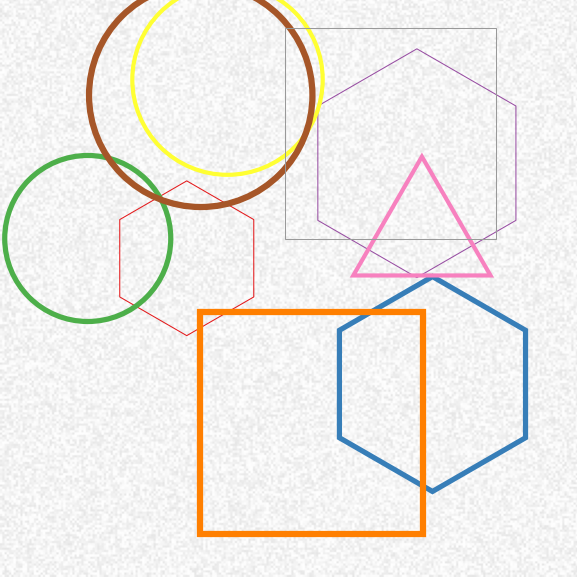[{"shape": "hexagon", "thickness": 0.5, "radius": 0.67, "center": [0.323, 0.552]}, {"shape": "hexagon", "thickness": 2.5, "radius": 0.93, "center": [0.749, 0.334]}, {"shape": "circle", "thickness": 2.5, "radius": 0.72, "center": [0.152, 0.586]}, {"shape": "hexagon", "thickness": 0.5, "radius": 0.99, "center": [0.722, 0.717]}, {"shape": "square", "thickness": 3, "radius": 0.96, "center": [0.539, 0.266]}, {"shape": "circle", "thickness": 2, "radius": 0.82, "center": [0.394, 0.861]}, {"shape": "circle", "thickness": 3, "radius": 0.97, "center": [0.348, 0.834]}, {"shape": "triangle", "thickness": 2, "radius": 0.69, "center": [0.731, 0.591]}, {"shape": "square", "thickness": 0.5, "radius": 0.91, "center": [0.677, 0.768]}]